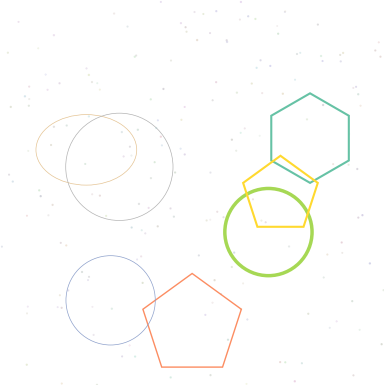[{"shape": "hexagon", "thickness": 1.5, "radius": 0.58, "center": [0.805, 0.641]}, {"shape": "pentagon", "thickness": 1, "radius": 0.67, "center": [0.499, 0.155]}, {"shape": "circle", "thickness": 0.5, "radius": 0.58, "center": [0.287, 0.22]}, {"shape": "circle", "thickness": 2.5, "radius": 0.57, "center": [0.697, 0.397]}, {"shape": "pentagon", "thickness": 1.5, "radius": 0.51, "center": [0.728, 0.493]}, {"shape": "oval", "thickness": 0.5, "radius": 0.65, "center": [0.224, 0.611]}, {"shape": "circle", "thickness": 0.5, "radius": 0.7, "center": [0.31, 0.567]}]